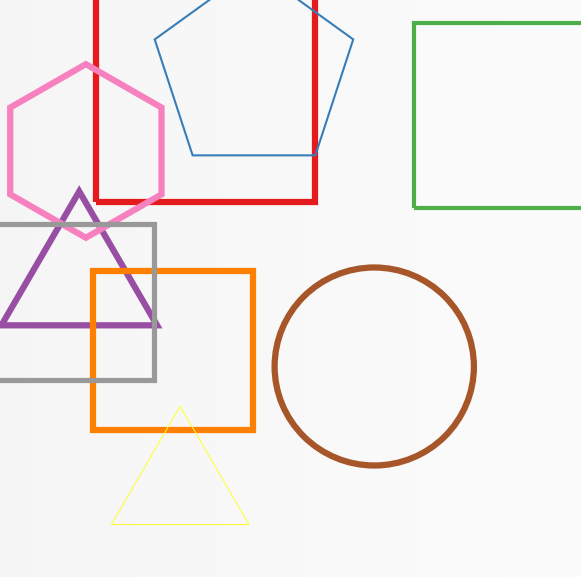[{"shape": "square", "thickness": 3, "radius": 0.94, "center": [0.353, 0.838]}, {"shape": "pentagon", "thickness": 1, "radius": 0.9, "center": [0.437, 0.875]}, {"shape": "square", "thickness": 2, "radius": 0.8, "center": [0.871, 0.799]}, {"shape": "triangle", "thickness": 3, "radius": 0.77, "center": [0.136, 0.513]}, {"shape": "square", "thickness": 3, "radius": 0.69, "center": [0.297, 0.392]}, {"shape": "triangle", "thickness": 0.5, "radius": 0.68, "center": [0.31, 0.159]}, {"shape": "circle", "thickness": 3, "radius": 0.86, "center": [0.644, 0.365]}, {"shape": "hexagon", "thickness": 3, "radius": 0.75, "center": [0.148, 0.738]}, {"shape": "square", "thickness": 2.5, "radius": 0.68, "center": [0.13, 0.476]}]